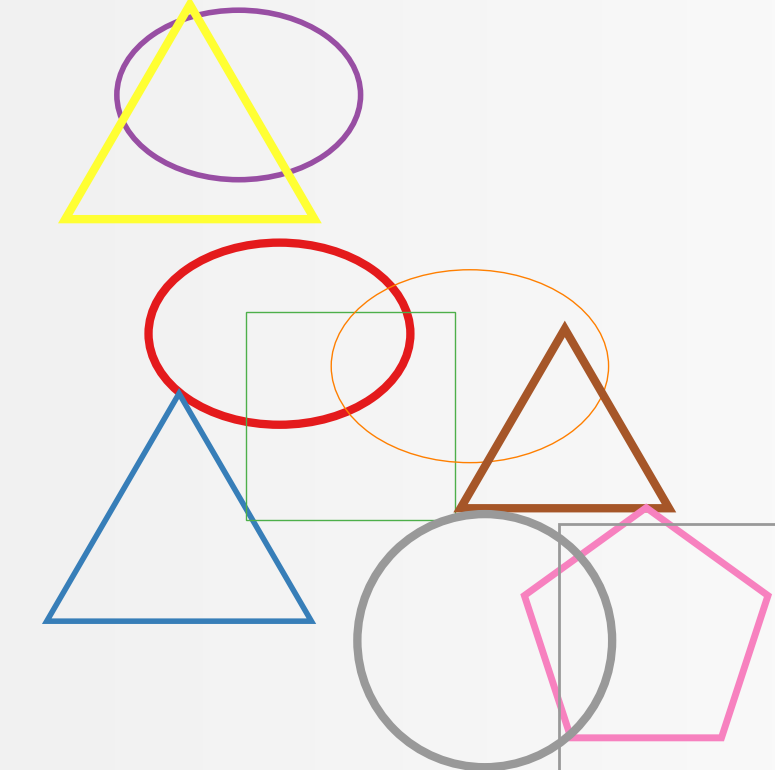[{"shape": "oval", "thickness": 3, "radius": 0.84, "center": [0.361, 0.567]}, {"shape": "triangle", "thickness": 2, "radius": 0.99, "center": [0.231, 0.292]}, {"shape": "square", "thickness": 0.5, "radius": 0.68, "center": [0.452, 0.46]}, {"shape": "oval", "thickness": 2, "radius": 0.79, "center": [0.308, 0.877]}, {"shape": "oval", "thickness": 0.5, "radius": 0.89, "center": [0.606, 0.524]}, {"shape": "triangle", "thickness": 3, "radius": 0.93, "center": [0.245, 0.808]}, {"shape": "triangle", "thickness": 3, "radius": 0.78, "center": [0.729, 0.418]}, {"shape": "pentagon", "thickness": 2.5, "radius": 0.83, "center": [0.834, 0.175]}, {"shape": "square", "thickness": 1, "radius": 0.86, "center": [0.893, 0.147]}, {"shape": "circle", "thickness": 3, "radius": 0.82, "center": [0.625, 0.168]}]